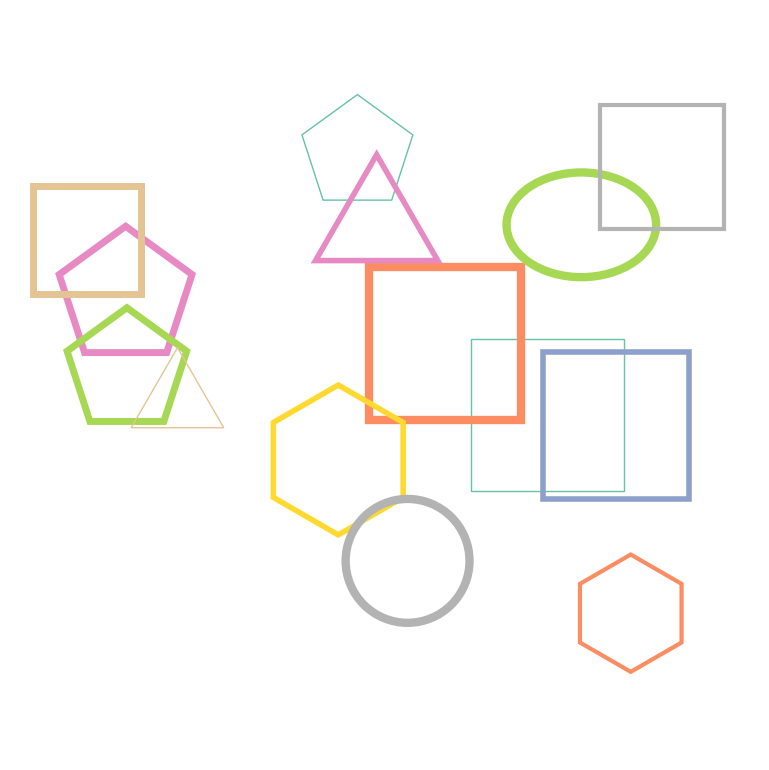[{"shape": "square", "thickness": 0.5, "radius": 0.5, "center": [0.711, 0.461]}, {"shape": "pentagon", "thickness": 0.5, "radius": 0.38, "center": [0.464, 0.801]}, {"shape": "square", "thickness": 3, "radius": 0.5, "center": [0.578, 0.554]}, {"shape": "hexagon", "thickness": 1.5, "radius": 0.38, "center": [0.819, 0.204]}, {"shape": "square", "thickness": 2, "radius": 0.48, "center": [0.8, 0.447]}, {"shape": "pentagon", "thickness": 2.5, "radius": 0.45, "center": [0.163, 0.615]}, {"shape": "triangle", "thickness": 2, "radius": 0.46, "center": [0.489, 0.707]}, {"shape": "oval", "thickness": 3, "radius": 0.49, "center": [0.755, 0.708]}, {"shape": "pentagon", "thickness": 2.5, "radius": 0.41, "center": [0.165, 0.519]}, {"shape": "hexagon", "thickness": 2, "radius": 0.49, "center": [0.439, 0.403]}, {"shape": "square", "thickness": 2.5, "radius": 0.35, "center": [0.113, 0.689]}, {"shape": "triangle", "thickness": 0.5, "radius": 0.35, "center": [0.23, 0.479]}, {"shape": "square", "thickness": 1.5, "radius": 0.4, "center": [0.86, 0.783]}, {"shape": "circle", "thickness": 3, "radius": 0.4, "center": [0.529, 0.272]}]